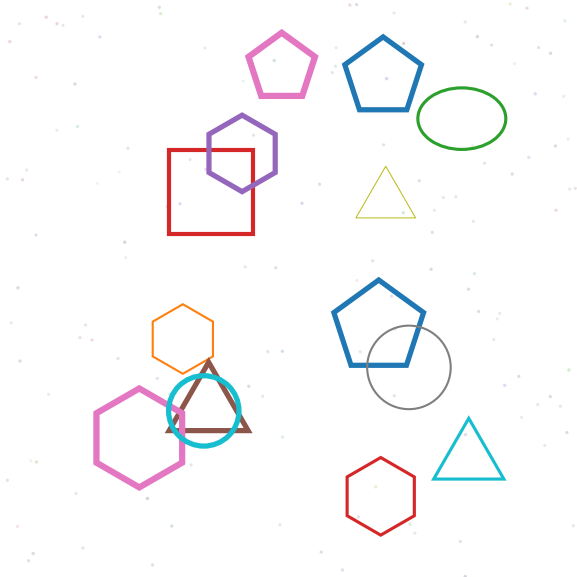[{"shape": "pentagon", "thickness": 2.5, "radius": 0.41, "center": [0.656, 0.433]}, {"shape": "pentagon", "thickness": 2.5, "radius": 0.35, "center": [0.663, 0.865]}, {"shape": "hexagon", "thickness": 1, "radius": 0.3, "center": [0.317, 0.412]}, {"shape": "oval", "thickness": 1.5, "radius": 0.38, "center": [0.8, 0.794]}, {"shape": "hexagon", "thickness": 1.5, "radius": 0.34, "center": [0.659, 0.14]}, {"shape": "square", "thickness": 2, "radius": 0.36, "center": [0.366, 0.667]}, {"shape": "hexagon", "thickness": 2.5, "radius": 0.33, "center": [0.419, 0.734]}, {"shape": "triangle", "thickness": 2.5, "radius": 0.39, "center": [0.361, 0.293]}, {"shape": "hexagon", "thickness": 3, "radius": 0.43, "center": [0.241, 0.241]}, {"shape": "pentagon", "thickness": 3, "radius": 0.3, "center": [0.488, 0.882]}, {"shape": "circle", "thickness": 1, "radius": 0.36, "center": [0.708, 0.363]}, {"shape": "triangle", "thickness": 0.5, "radius": 0.3, "center": [0.668, 0.652]}, {"shape": "circle", "thickness": 2.5, "radius": 0.3, "center": [0.353, 0.288]}, {"shape": "triangle", "thickness": 1.5, "radius": 0.35, "center": [0.812, 0.205]}]